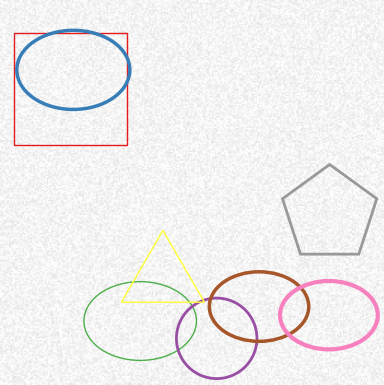[{"shape": "square", "thickness": 1, "radius": 0.73, "center": [0.184, 0.769]}, {"shape": "oval", "thickness": 2.5, "radius": 0.73, "center": [0.19, 0.818]}, {"shape": "oval", "thickness": 1, "radius": 0.73, "center": [0.364, 0.166]}, {"shape": "circle", "thickness": 2, "radius": 0.52, "center": [0.563, 0.121]}, {"shape": "triangle", "thickness": 1, "radius": 0.62, "center": [0.423, 0.277]}, {"shape": "oval", "thickness": 2.5, "radius": 0.65, "center": [0.673, 0.204]}, {"shape": "oval", "thickness": 3, "radius": 0.63, "center": [0.854, 0.181]}, {"shape": "pentagon", "thickness": 2, "radius": 0.64, "center": [0.856, 0.444]}]